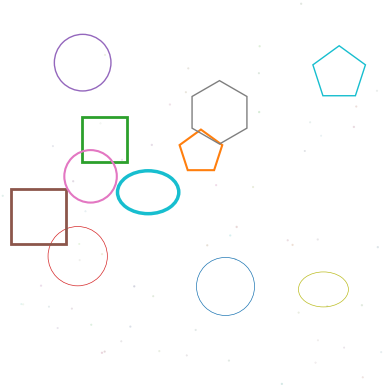[{"shape": "circle", "thickness": 0.5, "radius": 0.38, "center": [0.586, 0.256]}, {"shape": "pentagon", "thickness": 1.5, "radius": 0.29, "center": [0.522, 0.605]}, {"shape": "square", "thickness": 2, "radius": 0.29, "center": [0.271, 0.639]}, {"shape": "circle", "thickness": 0.5, "radius": 0.39, "center": [0.202, 0.335]}, {"shape": "circle", "thickness": 1, "radius": 0.37, "center": [0.215, 0.837]}, {"shape": "square", "thickness": 2, "radius": 0.36, "center": [0.101, 0.437]}, {"shape": "circle", "thickness": 1.5, "radius": 0.34, "center": [0.235, 0.542]}, {"shape": "hexagon", "thickness": 1, "radius": 0.41, "center": [0.57, 0.708]}, {"shape": "oval", "thickness": 0.5, "radius": 0.32, "center": [0.84, 0.248]}, {"shape": "oval", "thickness": 2.5, "radius": 0.4, "center": [0.385, 0.501]}, {"shape": "pentagon", "thickness": 1, "radius": 0.36, "center": [0.881, 0.809]}]